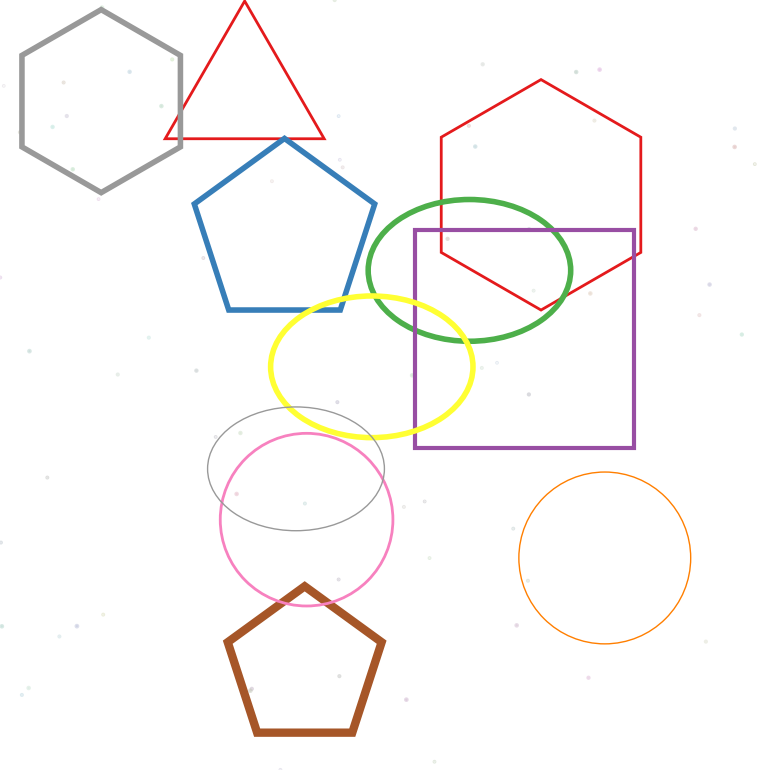[{"shape": "triangle", "thickness": 1, "radius": 0.6, "center": [0.318, 0.879]}, {"shape": "hexagon", "thickness": 1, "radius": 0.75, "center": [0.703, 0.747]}, {"shape": "pentagon", "thickness": 2, "radius": 0.62, "center": [0.369, 0.697]}, {"shape": "oval", "thickness": 2, "radius": 0.66, "center": [0.61, 0.649]}, {"shape": "square", "thickness": 1.5, "radius": 0.71, "center": [0.681, 0.559]}, {"shape": "circle", "thickness": 0.5, "radius": 0.56, "center": [0.785, 0.275]}, {"shape": "oval", "thickness": 2, "radius": 0.66, "center": [0.483, 0.524]}, {"shape": "pentagon", "thickness": 3, "radius": 0.53, "center": [0.396, 0.134]}, {"shape": "circle", "thickness": 1, "radius": 0.56, "center": [0.398, 0.325]}, {"shape": "oval", "thickness": 0.5, "radius": 0.57, "center": [0.384, 0.391]}, {"shape": "hexagon", "thickness": 2, "radius": 0.59, "center": [0.131, 0.869]}]